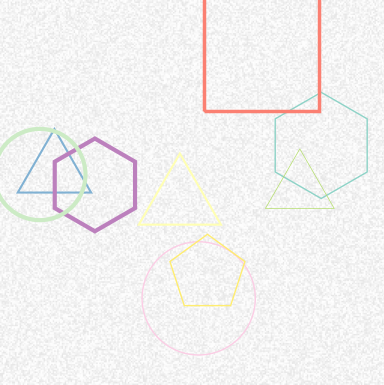[{"shape": "hexagon", "thickness": 1, "radius": 0.69, "center": [0.834, 0.622]}, {"shape": "triangle", "thickness": 1.5, "radius": 0.62, "center": [0.467, 0.478]}, {"shape": "square", "thickness": 2.5, "radius": 0.74, "center": [0.679, 0.862]}, {"shape": "triangle", "thickness": 1.5, "radius": 0.55, "center": [0.141, 0.555]}, {"shape": "triangle", "thickness": 0.5, "radius": 0.52, "center": [0.779, 0.51]}, {"shape": "circle", "thickness": 1, "radius": 0.74, "center": [0.516, 0.225]}, {"shape": "hexagon", "thickness": 3, "radius": 0.6, "center": [0.246, 0.52]}, {"shape": "circle", "thickness": 3, "radius": 0.59, "center": [0.103, 0.547]}, {"shape": "pentagon", "thickness": 1, "radius": 0.51, "center": [0.539, 0.289]}]